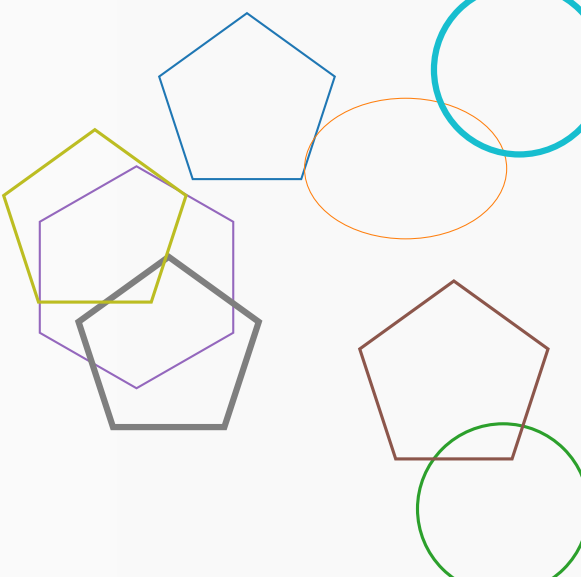[{"shape": "pentagon", "thickness": 1, "radius": 0.79, "center": [0.425, 0.817]}, {"shape": "oval", "thickness": 0.5, "radius": 0.87, "center": [0.698, 0.707]}, {"shape": "circle", "thickness": 1.5, "radius": 0.74, "center": [0.866, 0.118]}, {"shape": "hexagon", "thickness": 1, "radius": 0.96, "center": [0.235, 0.519]}, {"shape": "pentagon", "thickness": 1.5, "radius": 0.85, "center": [0.781, 0.342]}, {"shape": "pentagon", "thickness": 3, "radius": 0.81, "center": [0.29, 0.391]}, {"shape": "pentagon", "thickness": 1.5, "radius": 0.83, "center": [0.163, 0.61]}, {"shape": "circle", "thickness": 3, "radius": 0.73, "center": [0.893, 0.879]}]